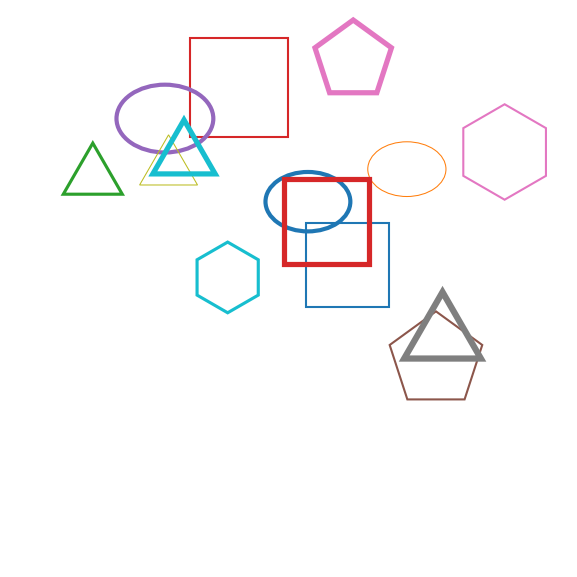[{"shape": "oval", "thickness": 2, "radius": 0.37, "center": [0.533, 0.65]}, {"shape": "square", "thickness": 1, "radius": 0.36, "center": [0.602, 0.54]}, {"shape": "oval", "thickness": 0.5, "radius": 0.34, "center": [0.705, 0.706]}, {"shape": "triangle", "thickness": 1.5, "radius": 0.29, "center": [0.161, 0.692]}, {"shape": "square", "thickness": 1, "radius": 0.43, "center": [0.414, 0.848]}, {"shape": "square", "thickness": 2.5, "radius": 0.37, "center": [0.566, 0.616]}, {"shape": "oval", "thickness": 2, "radius": 0.42, "center": [0.286, 0.794]}, {"shape": "pentagon", "thickness": 1, "radius": 0.42, "center": [0.755, 0.376]}, {"shape": "hexagon", "thickness": 1, "radius": 0.41, "center": [0.874, 0.736]}, {"shape": "pentagon", "thickness": 2.5, "radius": 0.35, "center": [0.612, 0.895]}, {"shape": "triangle", "thickness": 3, "radius": 0.38, "center": [0.766, 0.417]}, {"shape": "triangle", "thickness": 0.5, "radius": 0.29, "center": [0.292, 0.708]}, {"shape": "hexagon", "thickness": 1.5, "radius": 0.31, "center": [0.394, 0.519]}, {"shape": "triangle", "thickness": 2.5, "radius": 0.31, "center": [0.319, 0.729]}]